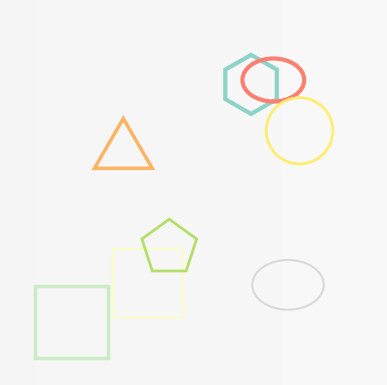[{"shape": "hexagon", "thickness": 3, "radius": 0.38, "center": [0.648, 0.781]}, {"shape": "square", "thickness": 1, "radius": 0.45, "center": [0.38, 0.266]}, {"shape": "oval", "thickness": 3, "radius": 0.4, "center": [0.705, 0.792]}, {"shape": "triangle", "thickness": 2.5, "radius": 0.43, "center": [0.318, 0.606]}, {"shape": "pentagon", "thickness": 2, "radius": 0.37, "center": [0.437, 0.356]}, {"shape": "oval", "thickness": 1.5, "radius": 0.46, "center": [0.743, 0.26]}, {"shape": "square", "thickness": 2.5, "radius": 0.47, "center": [0.184, 0.163]}, {"shape": "circle", "thickness": 2, "radius": 0.43, "center": [0.773, 0.66]}]